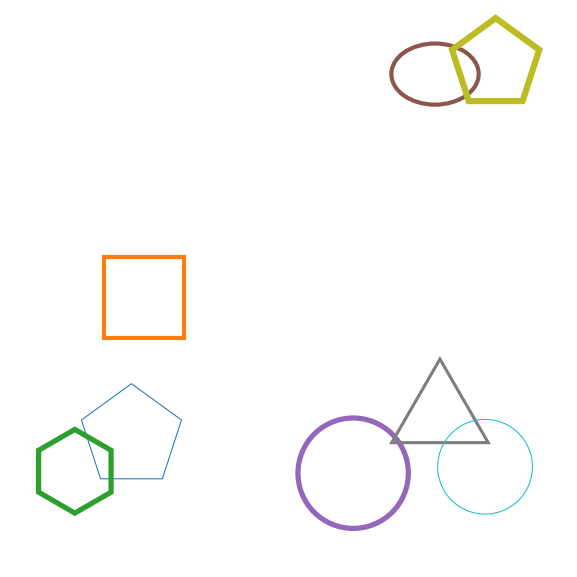[{"shape": "pentagon", "thickness": 0.5, "radius": 0.46, "center": [0.228, 0.244]}, {"shape": "square", "thickness": 2, "radius": 0.35, "center": [0.249, 0.484]}, {"shape": "hexagon", "thickness": 2.5, "radius": 0.36, "center": [0.13, 0.183]}, {"shape": "circle", "thickness": 2.5, "radius": 0.48, "center": [0.612, 0.18]}, {"shape": "oval", "thickness": 2, "radius": 0.38, "center": [0.753, 0.871]}, {"shape": "triangle", "thickness": 1.5, "radius": 0.48, "center": [0.762, 0.281]}, {"shape": "pentagon", "thickness": 3, "radius": 0.4, "center": [0.858, 0.888]}, {"shape": "circle", "thickness": 0.5, "radius": 0.41, "center": [0.84, 0.191]}]